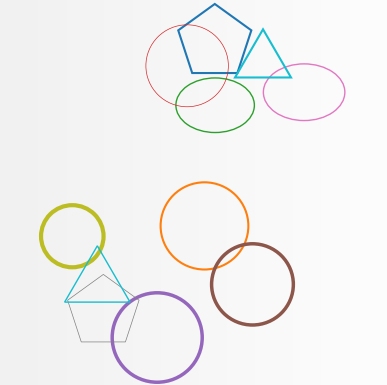[{"shape": "pentagon", "thickness": 1.5, "radius": 0.5, "center": [0.554, 0.891]}, {"shape": "circle", "thickness": 1.5, "radius": 0.57, "center": [0.528, 0.413]}, {"shape": "oval", "thickness": 1, "radius": 0.51, "center": [0.555, 0.727]}, {"shape": "circle", "thickness": 0.5, "radius": 0.53, "center": [0.483, 0.829]}, {"shape": "circle", "thickness": 2.5, "radius": 0.58, "center": [0.406, 0.123]}, {"shape": "circle", "thickness": 2.5, "radius": 0.53, "center": [0.652, 0.261]}, {"shape": "oval", "thickness": 1, "radius": 0.53, "center": [0.785, 0.76]}, {"shape": "pentagon", "thickness": 0.5, "radius": 0.48, "center": [0.267, 0.19]}, {"shape": "circle", "thickness": 3, "radius": 0.4, "center": [0.187, 0.386]}, {"shape": "triangle", "thickness": 1.5, "radius": 0.42, "center": [0.679, 0.84]}, {"shape": "triangle", "thickness": 1, "radius": 0.49, "center": [0.251, 0.264]}]